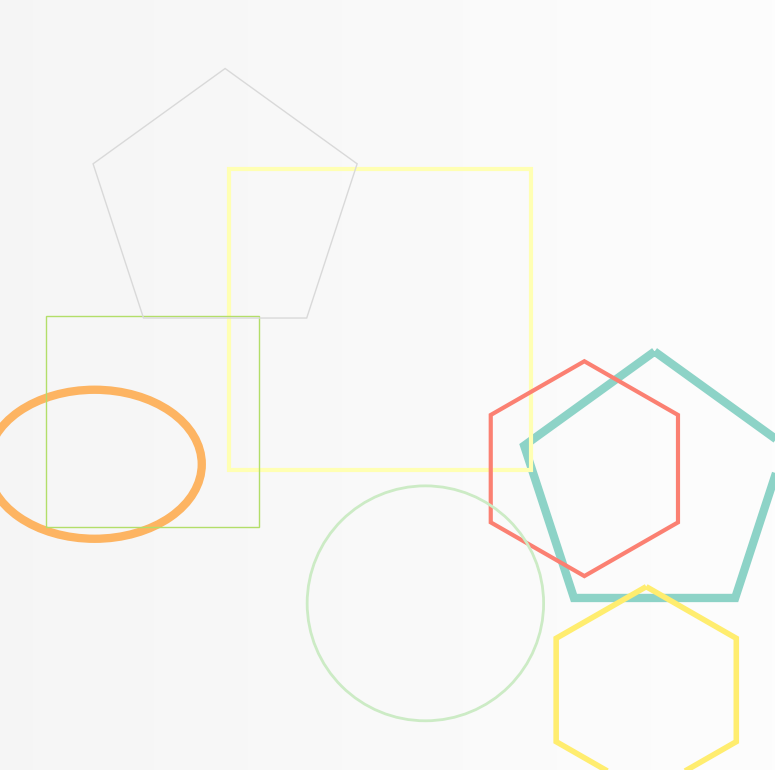[{"shape": "pentagon", "thickness": 3, "radius": 0.88, "center": [0.845, 0.367]}, {"shape": "square", "thickness": 1.5, "radius": 0.98, "center": [0.49, 0.585]}, {"shape": "hexagon", "thickness": 1.5, "radius": 0.7, "center": [0.754, 0.391]}, {"shape": "oval", "thickness": 3, "radius": 0.69, "center": [0.122, 0.397]}, {"shape": "square", "thickness": 0.5, "radius": 0.69, "center": [0.197, 0.453]}, {"shape": "pentagon", "thickness": 0.5, "radius": 0.9, "center": [0.29, 0.732]}, {"shape": "circle", "thickness": 1, "radius": 0.76, "center": [0.549, 0.216]}, {"shape": "hexagon", "thickness": 2, "radius": 0.67, "center": [0.834, 0.104]}]